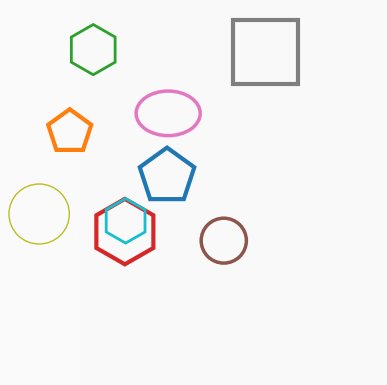[{"shape": "pentagon", "thickness": 3, "radius": 0.37, "center": [0.431, 0.543]}, {"shape": "pentagon", "thickness": 3, "radius": 0.29, "center": [0.18, 0.658]}, {"shape": "hexagon", "thickness": 2, "radius": 0.33, "center": [0.241, 0.871]}, {"shape": "hexagon", "thickness": 3, "radius": 0.42, "center": [0.322, 0.398]}, {"shape": "circle", "thickness": 2.5, "radius": 0.29, "center": [0.577, 0.375]}, {"shape": "oval", "thickness": 2.5, "radius": 0.41, "center": [0.434, 0.706]}, {"shape": "square", "thickness": 3, "radius": 0.42, "center": [0.684, 0.865]}, {"shape": "circle", "thickness": 1, "radius": 0.39, "center": [0.101, 0.444]}, {"shape": "hexagon", "thickness": 2, "radius": 0.29, "center": [0.324, 0.426]}]